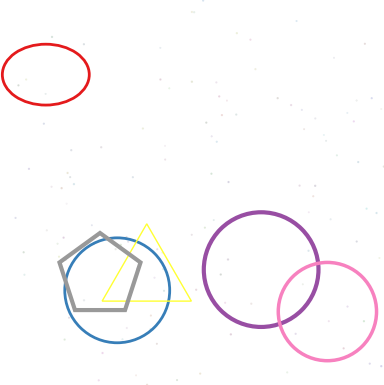[{"shape": "oval", "thickness": 2, "radius": 0.56, "center": [0.119, 0.806]}, {"shape": "circle", "thickness": 2, "radius": 0.68, "center": [0.305, 0.246]}, {"shape": "circle", "thickness": 3, "radius": 0.74, "center": [0.678, 0.3]}, {"shape": "triangle", "thickness": 1, "radius": 0.67, "center": [0.381, 0.285]}, {"shape": "circle", "thickness": 2.5, "radius": 0.64, "center": [0.85, 0.191]}, {"shape": "pentagon", "thickness": 3, "radius": 0.55, "center": [0.26, 0.284]}]